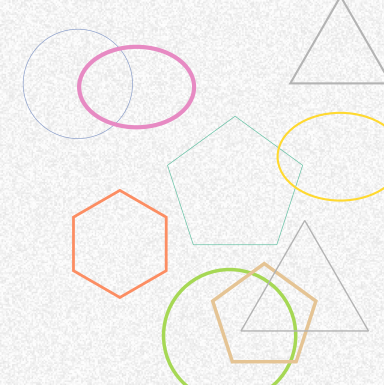[{"shape": "pentagon", "thickness": 0.5, "radius": 0.92, "center": [0.611, 0.514]}, {"shape": "hexagon", "thickness": 2, "radius": 0.7, "center": [0.311, 0.366]}, {"shape": "circle", "thickness": 0.5, "radius": 0.71, "center": [0.202, 0.782]}, {"shape": "oval", "thickness": 3, "radius": 0.75, "center": [0.355, 0.774]}, {"shape": "circle", "thickness": 2.5, "radius": 0.86, "center": [0.596, 0.128]}, {"shape": "oval", "thickness": 1.5, "radius": 0.81, "center": [0.884, 0.593]}, {"shape": "pentagon", "thickness": 2.5, "radius": 0.7, "center": [0.686, 0.174]}, {"shape": "triangle", "thickness": 1, "radius": 0.96, "center": [0.792, 0.236]}, {"shape": "triangle", "thickness": 1.5, "radius": 0.75, "center": [0.885, 0.859]}]